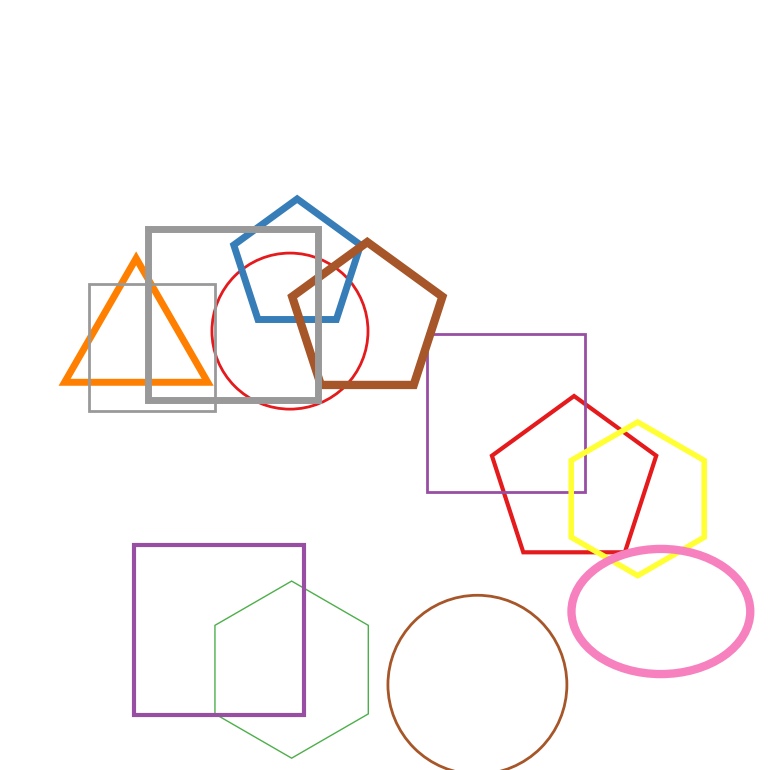[{"shape": "circle", "thickness": 1, "radius": 0.51, "center": [0.377, 0.57]}, {"shape": "pentagon", "thickness": 1.5, "radius": 0.56, "center": [0.746, 0.373]}, {"shape": "pentagon", "thickness": 2.5, "radius": 0.43, "center": [0.386, 0.655]}, {"shape": "hexagon", "thickness": 0.5, "radius": 0.57, "center": [0.379, 0.13]}, {"shape": "square", "thickness": 1.5, "radius": 0.55, "center": [0.284, 0.182]}, {"shape": "square", "thickness": 1, "radius": 0.51, "center": [0.657, 0.464]}, {"shape": "triangle", "thickness": 2.5, "radius": 0.54, "center": [0.177, 0.557]}, {"shape": "hexagon", "thickness": 2, "radius": 0.5, "center": [0.828, 0.352]}, {"shape": "pentagon", "thickness": 3, "radius": 0.51, "center": [0.477, 0.583]}, {"shape": "circle", "thickness": 1, "radius": 0.58, "center": [0.62, 0.111]}, {"shape": "oval", "thickness": 3, "radius": 0.58, "center": [0.858, 0.206]}, {"shape": "square", "thickness": 2.5, "radius": 0.55, "center": [0.303, 0.591]}, {"shape": "square", "thickness": 1, "radius": 0.41, "center": [0.197, 0.549]}]